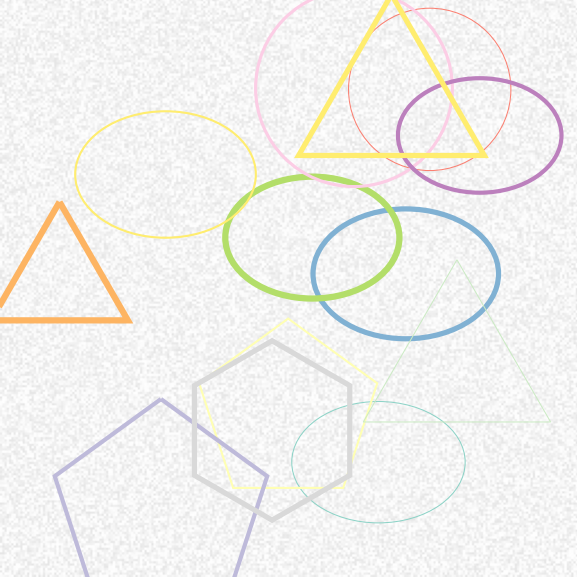[{"shape": "oval", "thickness": 0.5, "radius": 0.75, "center": [0.655, 0.199]}, {"shape": "pentagon", "thickness": 1, "radius": 0.81, "center": [0.499, 0.285]}, {"shape": "pentagon", "thickness": 2, "radius": 0.97, "center": [0.279, 0.115]}, {"shape": "circle", "thickness": 0.5, "radius": 0.7, "center": [0.744, 0.844]}, {"shape": "oval", "thickness": 2.5, "radius": 0.8, "center": [0.703, 0.525]}, {"shape": "triangle", "thickness": 3, "radius": 0.68, "center": [0.103, 0.513]}, {"shape": "oval", "thickness": 3, "radius": 0.75, "center": [0.541, 0.588]}, {"shape": "circle", "thickness": 1.5, "radius": 0.85, "center": [0.613, 0.846]}, {"shape": "hexagon", "thickness": 2.5, "radius": 0.78, "center": [0.471, 0.254]}, {"shape": "oval", "thickness": 2, "radius": 0.71, "center": [0.831, 0.765]}, {"shape": "triangle", "thickness": 0.5, "radius": 0.94, "center": [0.791, 0.362]}, {"shape": "triangle", "thickness": 2.5, "radius": 0.93, "center": [0.678, 0.823]}, {"shape": "oval", "thickness": 1, "radius": 0.78, "center": [0.287, 0.697]}]